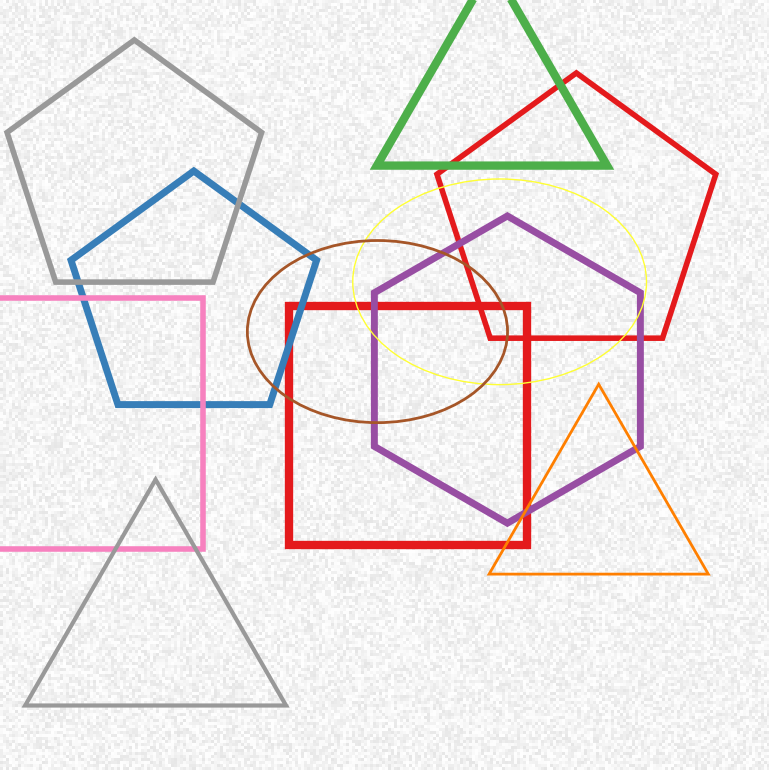[{"shape": "pentagon", "thickness": 2, "radius": 0.95, "center": [0.749, 0.715]}, {"shape": "square", "thickness": 3, "radius": 0.77, "center": [0.53, 0.447]}, {"shape": "pentagon", "thickness": 2.5, "radius": 0.84, "center": [0.252, 0.61]}, {"shape": "triangle", "thickness": 3, "radius": 0.86, "center": [0.639, 0.871]}, {"shape": "hexagon", "thickness": 2.5, "radius": 1.0, "center": [0.659, 0.52]}, {"shape": "triangle", "thickness": 1, "radius": 0.82, "center": [0.778, 0.337]}, {"shape": "oval", "thickness": 0.5, "radius": 0.95, "center": [0.649, 0.634]}, {"shape": "oval", "thickness": 1, "radius": 0.84, "center": [0.49, 0.569]}, {"shape": "square", "thickness": 2, "radius": 0.82, "center": [0.1, 0.45]}, {"shape": "triangle", "thickness": 1.5, "radius": 0.98, "center": [0.202, 0.182]}, {"shape": "pentagon", "thickness": 2, "radius": 0.87, "center": [0.174, 0.774]}]